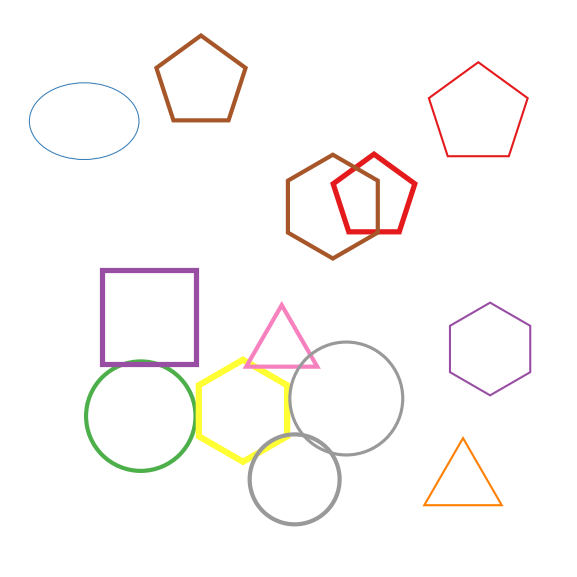[{"shape": "pentagon", "thickness": 2.5, "radius": 0.37, "center": [0.648, 0.658]}, {"shape": "pentagon", "thickness": 1, "radius": 0.45, "center": [0.828, 0.801]}, {"shape": "oval", "thickness": 0.5, "radius": 0.47, "center": [0.146, 0.789]}, {"shape": "circle", "thickness": 2, "radius": 0.47, "center": [0.244, 0.279]}, {"shape": "square", "thickness": 2.5, "radius": 0.41, "center": [0.259, 0.45]}, {"shape": "hexagon", "thickness": 1, "radius": 0.4, "center": [0.849, 0.395]}, {"shape": "triangle", "thickness": 1, "radius": 0.39, "center": [0.802, 0.163]}, {"shape": "hexagon", "thickness": 3, "radius": 0.44, "center": [0.421, 0.288]}, {"shape": "hexagon", "thickness": 2, "radius": 0.45, "center": [0.576, 0.641]}, {"shape": "pentagon", "thickness": 2, "radius": 0.41, "center": [0.348, 0.856]}, {"shape": "triangle", "thickness": 2, "radius": 0.36, "center": [0.488, 0.4]}, {"shape": "circle", "thickness": 1.5, "radius": 0.49, "center": [0.6, 0.309]}, {"shape": "circle", "thickness": 2, "radius": 0.39, "center": [0.51, 0.169]}]